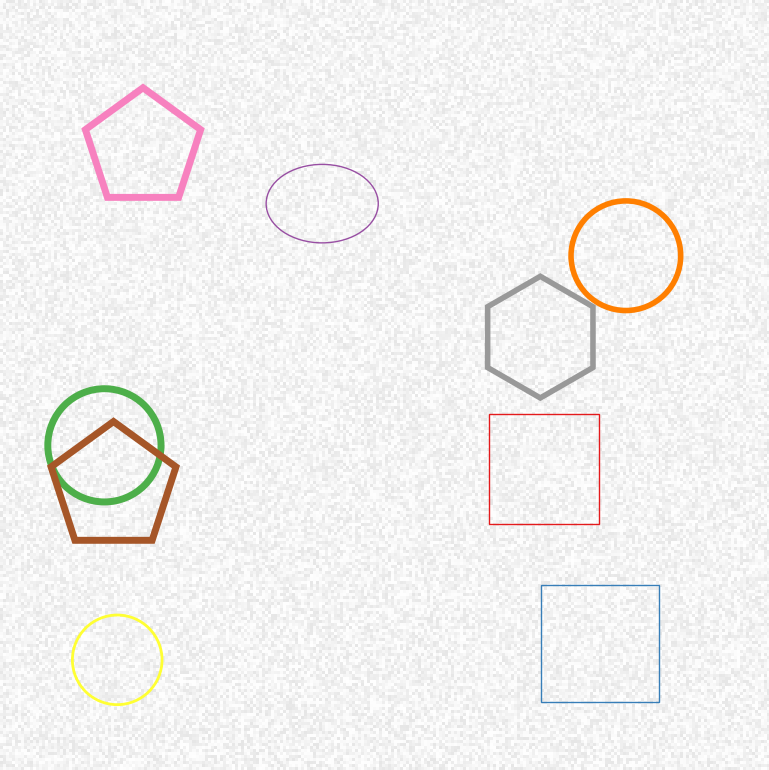[{"shape": "square", "thickness": 0.5, "radius": 0.36, "center": [0.706, 0.391]}, {"shape": "square", "thickness": 0.5, "radius": 0.38, "center": [0.779, 0.164]}, {"shape": "circle", "thickness": 2.5, "radius": 0.37, "center": [0.136, 0.422]}, {"shape": "oval", "thickness": 0.5, "radius": 0.36, "center": [0.418, 0.736]}, {"shape": "circle", "thickness": 2, "radius": 0.36, "center": [0.813, 0.668]}, {"shape": "circle", "thickness": 1, "radius": 0.29, "center": [0.152, 0.143]}, {"shape": "pentagon", "thickness": 2.5, "radius": 0.43, "center": [0.147, 0.367]}, {"shape": "pentagon", "thickness": 2.5, "radius": 0.39, "center": [0.186, 0.807]}, {"shape": "hexagon", "thickness": 2, "radius": 0.39, "center": [0.702, 0.562]}]